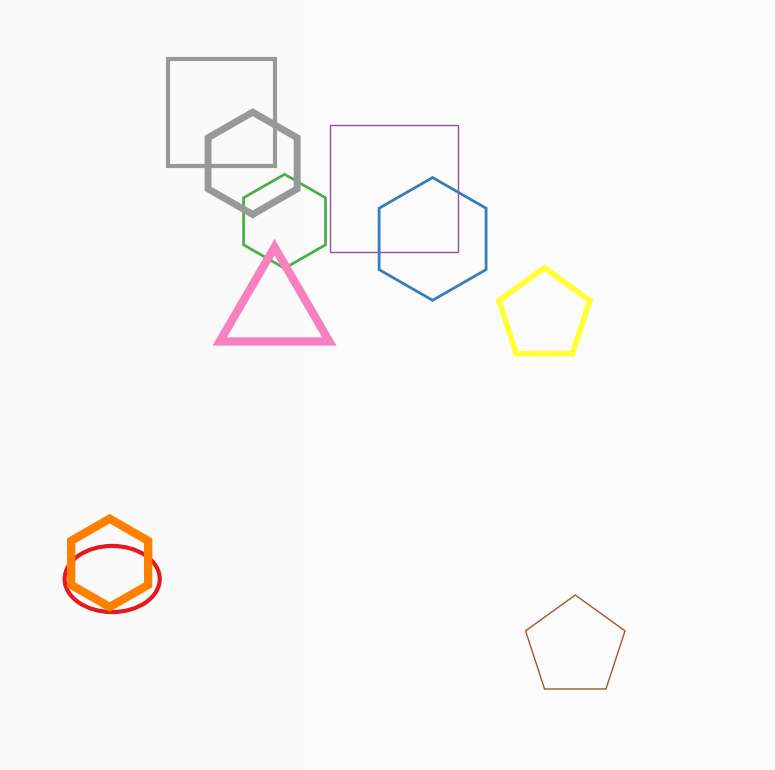[{"shape": "oval", "thickness": 1.5, "radius": 0.31, "center": [0.145, 0.248]}, {"shape": "hexagon", "thickness": 1, "radius": 0.4, "center": [0.558, 0.69]}, {"shape": "hexagon", "thickness": 1, "radius": 0.31, "center": [0.367, 0.713]}, {"shape": "square", "thickness": 0.5, "radius": 0.41, "center": [0.508, 0.755]}, {"shape": "hexagon", "thickness": 3, "radius": 0.29, "center": [0.142, 0.269]}, {"shape": "pentagon", "thickness": 2, "radius": 0.31, "center": [0.702, 0.591]}, {"shape": "pentagon", "thickness": 0.5, "radius": 0.34, "center": [0.742, 0.16]}, {"shape": "triangle", "thickness": 3, "radius": 0.41, "center": [0.354, 0.597]}, {"shape": "square", "thickness": 1.5, "radius": 0.35, "center": [0.286, 0.854]}, {"shape": "hexagon", "thickness": 2.5, "radius": 0.33, "center": [0.326, 0.788]}]